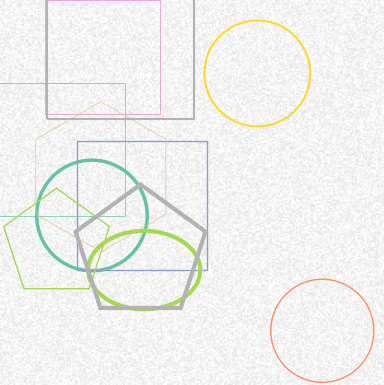[{"shape": "square", "thickness": 0.5, "radius": 0.86, "center": [0.152, 0.611]}, {"shape": "circle", "thickness": 2.5, "radius": 0.72, "center": [0.239, 0.44]}, {"shape": "circle", "thickness": 1, "radius": 0.67, "center": [0.837, 0.141]}, {"shape": "square", "thickness": 1, "radius": 0.84, "center": [0.369, 0.467]}, {"shape": "square", "thickness": 0.5, "radius": 0.74, "center": [0.267, 0.852]}, {"shape": "pentagon", "thickness": 1, "radius": 0.72, "center": [0.147, 0.367]}, {"shape": "oval", "thickness": 3, "radius": 0.73, "center": [0.375, 0.299]}, {"shape": "circle", "thickness": 1.5, "radius": 0.69, "center": [0.668, 0.809]}, {"shape": "hexagon", "thickness": 0.5, "radius": 0.97, "center": [0.262, 0.541]}, {"shape": "pentagon", "thickness": 3, "radius": 0.89, "center": [0.365, 0.344]}, {"shape": "square", "thickness": 1.5, "radius": 0.96, "center": [0.312, 0.883]}]